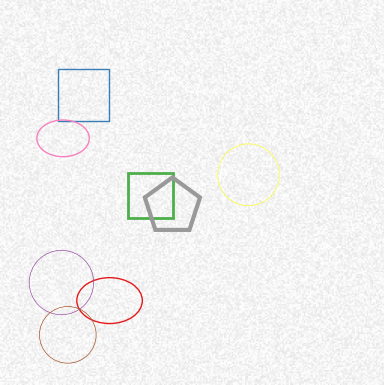[{"shape": "oval", "thickness": 1, "radius": 0.43, "center": [0.285, 0.219]}, {"shape": "square", "thickness": 1, "radius": 0.34, "center": [0.217, 0.754]}, {"shape": "square", "thickness": 2, "radius": 0.3, "center": [0.391, 0.492]}, {"shape": "circle", "thickness": 0.5, "radius": 0.42, "center": [0.16, 0.266]}, {"shape": "circle", "thickness": 0.5, "radius": 0.4, "center": [0.646, 0.546]}, {"shape": "circle", "thickness": 0.5, "radius": 0.37, "center": [0.176, 0.13]}, {"shape": "oval", "thickness": 1, "radius": 0.34, "center": [0.164, 0.641]}, {"shape": "pentagon", "thickness": 3, "radius": 0.38, "center": [0.448, 0.464]}]